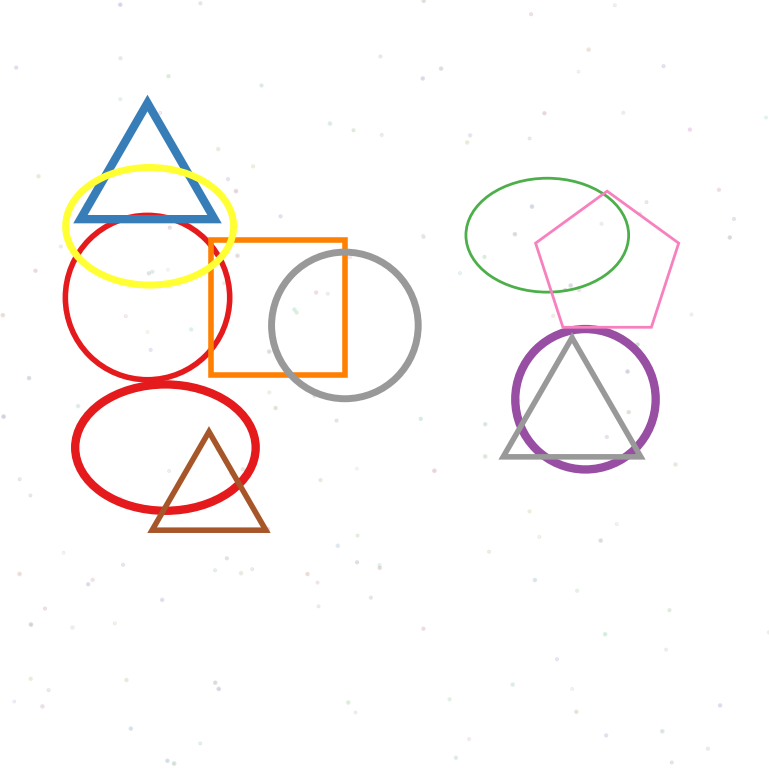[{"shape": "circle", "thickness": 2, "radius": 0.53, "center": [0.192, 0.614]}, {"shape": "oval", "thickness": 3, "radius": 0.59, "center": [0.215, 0.419]}, {"shape": "triangle", "thickness": 3, "radius": 0.5, "center": [0.192, 0.766]}, {"shape": "oval", "thickness": 1, "radius": 0.53, "center": [0.711, 0.695]}, {"shape": "circle", "thickness": 3, "radius": 0.46, "center": [0.76, 0.481]}, {"shape": "square", "thickness": 2, "radius": 0.44, "center": [0.361, 0.601]}, {"shape": "oval", "thickness": 2.5, "radius": 0.55, "center": [0.194, 0.706]}, {"shape": "triangle", "thickness": 2, "radius": 0.43, "center": [0.271, 0.354]}, {"shape": "pentagon", "thickness": 1, "radius": 0.49, "center": [0.789, 0.654]}, {"shape": "triangle", "thickness": 2, "radius": 0.52, "center": [0.743, 0.458]}, {"shape": "circle", "thickness": 2.5, "radius": 0.48, "center": [0.448, 0.577]}]